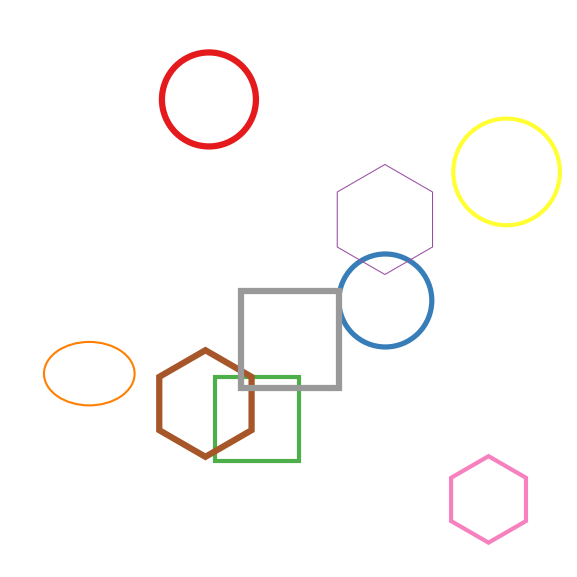[{"shape": "circle", "thickness": 3, "radius": 0.41, "center": [0.362, 0.827]}, {"shape": "circle", "thickness": 2.5, "radius": 0.4, "center": [0.667, 0.479]}, {"shape": "square", "thickness": 2, "radius": 0.36, "center": [0.445, 0.274]}, {"shape": "hexagon", "thickness": 0.5, "radius": 0.48, "center": [0.666, 0.619]}, {"shape": "oval", "thickness": 1, "radius": 0.39, "center": [0.155, 0.352]}, {"shape": "circle", "thickness": 2, "radius": 0.46, "center": [0.877, 0.701]}, {"shape": "hexagon", "thickness": 3, "radius": 0.46, "center": [0.356, 0.3]}, {"shape": "hexagon", "thickness": 2, "radius": 0.37, "center": [0.846, 0.134]}, {"shape": "square", "thickness": 3, "radius": 0.42, "center": [0.503, 0.411]}]